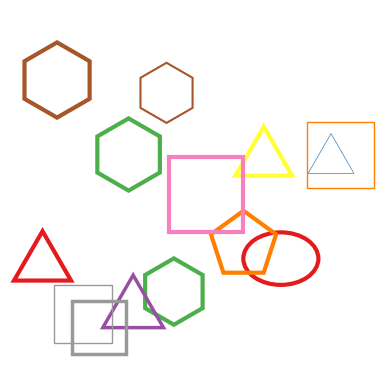[{"shape": "oval", "thickness": 3, "radius": 0.49, "center": [0.729, 0.328]}, {"shape": "triangle", "thickness": 3, "radius": 0.43, "center": [0.11, 0.314]}, {"shape": "triangle", "thickness": 0.5, "radius": 0.34, "center": [0.86, 0.584]}, {"shape": "hexagon", "thickness": 3, "radius": 0.43, "center": [0.452, 0.243]}, {"shape": "hexagon", "thickness": 3, "radius": 0.47, "center": [0.334, 0.599]}, {"shape": "triangle", "thickness": 2.5, "radius": 0.45, "center": [0.346, 0.195]}, {"shape": "pentagon", "thickness": 3, "radius": 0.44, "center": [0.633, 0.364]}, {"shape": "square", "thickness": 1, "radius": 0.43, "center": [0.883, 0.597]}, {"shape": "triangle", "thickness": 3, "radius": 0.42, "center": [0.685, 0.586]}, {"shape": "hexagon", "thickness": 3, "radius": 0.49, "center": [0.148, 0.792]}, {"shape": "hexagon", "thickness": 1.5, "radius": 0.39, "center": [0.433, 0.759]}, {"shape": "square", "thickness": 3, "radius": 0.49, "center": [0.535, 0.494]}, {"shape": "square", "thickness": 2.5, "radius": 0.34, "center": [0.257, 0.148]}, {"shape": "square", "thickness": 1, "radius": 0.38, "center": [0.216, 0.185]}]